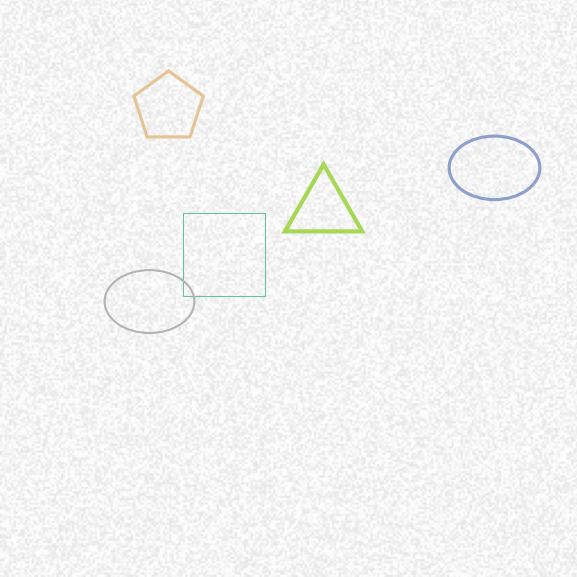[{"shape": "square", "thickness": 0.5, "radius": 0.36, "center": [0.388, 0.559]}, {"shape": "oval", "thickness": 1.5, "radius": 0.39, "center": [0.856, 0.708]}, {"shape": "triangle", "thickness": 2, "radius": 0.39, "center": [0.56, 0.637]}, {"shape": "pentagon", "thickness": 1.5, "radius": 0.32, "center": [0.292, 0.813]}, {"shape": "oval", "thickness": 1, "radius": 0.39, "center": [0.259, 0.477]}]